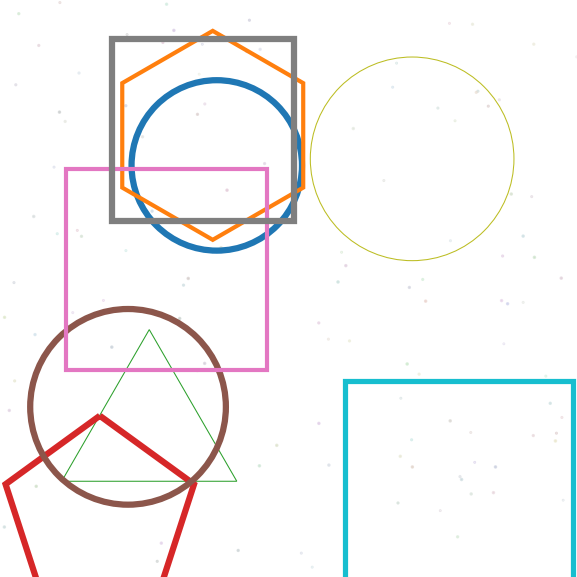[{"shape": "circle", "thickness": 3, "radius": 0.74, "center": [0.375, 0.713]}, {"shape": "hexagon", "thickness": 2, "radius": 0.9, "center": [0.368, 0.765]}, {"shape": "triangle", "thickness": 0.5, "radius": 0.88, "center": [0.258, 0.253]}, {"shape": "pentagon", "thickness": 3, "radius": 0.86, "center": [0.173, 0.108]}, {"shape": "circle", "thickness": 3, "radius": 0.85, "center": [0.222, 0.295]}, {"shape": "square", "thickness": 2, "radius": 0.87, "center": [0.288, 0.533]}, {"shape": "square", "thickness": 3, "radius": 0.79, "center": [0.351, 0.774]}, {"shape": "circle", "thickness": 0.5, "radius": 0.88, "center": [0.714, 0.724]}, {"shape": "square", "thickness": 2.5, "radius": 0.99, "center": [0.795, 0.142]}]